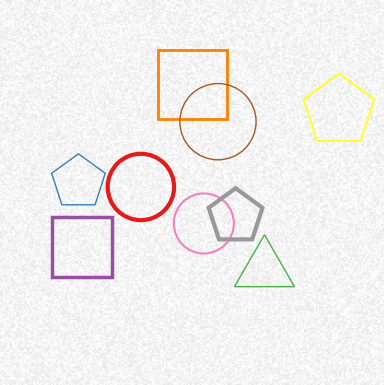[{"shape": "circle", "thickness": 3, "radius": 0.43, "center": [0.366, 0.514]}, {"shape": "pentagon", "thickness": 1, "radius": 0.37, "center": [0.204, 0.527]}, {"shape": "triangle", "thickness": 1, "radius": 0.45, "center": [0.687, 0.3]}, {"shape": "square", "thickness": 2.5, "radius": 0.39, "center": [0.214, 0.358]}, {"shape": "square", "thickness": 2, "radius": 0.45, "center": [0.5, 0.78]}, {"shape": "pentagon", "thickness": 1.5, "radius": 0.48, "center": [0.88, 0.712]}, {"shape": "circle", "thickness": 1, "radius": 0.5, "center": [0.566, 0.684]}, {"shape": "circle", "thickness": 1.5, "radius": 0.39, "center": [0.529, 0.42]}, {"shape": "pentagon", "thickness": 3, "radius": 0.37, "center": [0.612, 0.438]}]